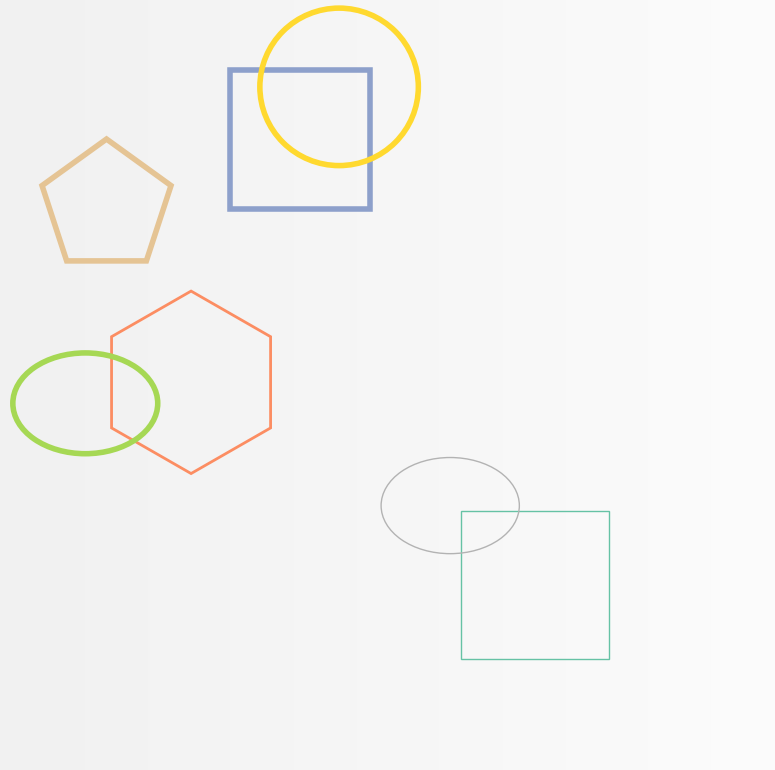[{"shape": "square", "thickness": 0.5, "radius": 0.48, "center": [0.69, 0.24]}, {"shape": "hexagon", "thickness": 1, "radius": 0.59, "center": [0.247, 0.503]}, {"shape": "square", "thickness": 2, "radius": 0.45, "center": [0.387, 0.819]}, {"shape": "oval", "thickness": 2, "radius": 0.47, "center": [0.11, 0.476]}, {"shape": "circle", "thickness": 2, "radius": 0.51, "center": [0.438, 0.887]}, {"shape": "pentagon", "thickness": 2, "radius": 0.44, "center": [0.137, 0.732]}, {"shape": "oval", "thickness": 0.5, "radius": 0.45, "center": [0.581, 0.343]}]